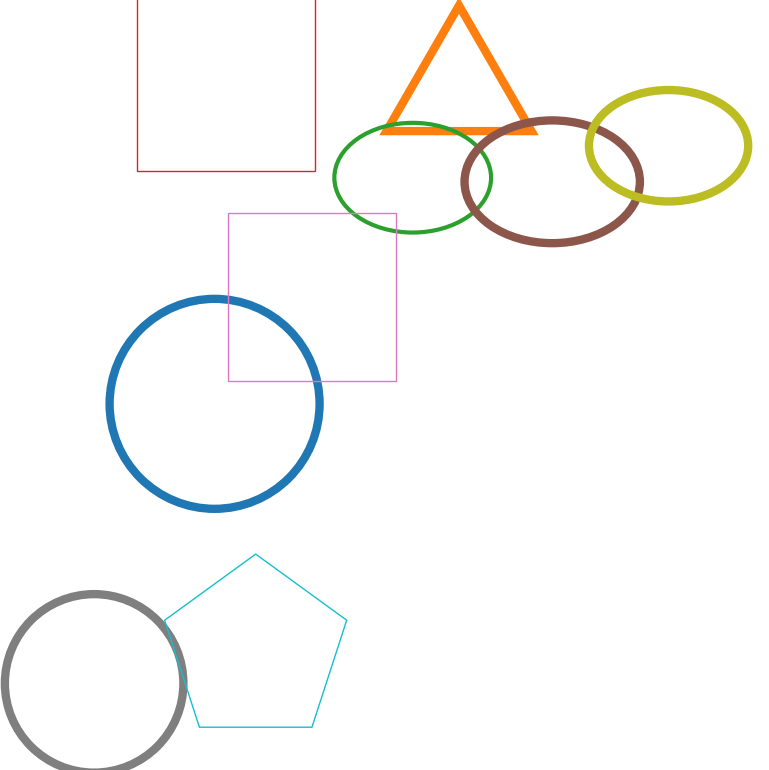[{"shape": "circle", "thickness": 3, "radius": 0.68, "center": [0.279, 0.476]}, {"shape": "triangle", "thickness": 3, "radius": 0.54, "center": [0.596, 0.884]}, {"shape": "oval", "thickness": 1.5, "radius": 0.51, "center": [0.536, 0.769]}, {"shape": "square", "thickness": 0.5, "radius": 0.57, "center": [0.293, 0.893]}, {"shape": "oval", "thickness": 3, "radius": 0.57, "center": [0.717, 0.764]}, {"shape": "square", "thickness": 0.5, "radius": 0.54, "center": [0.405, 0.614]}, {"shape": "circle", "thickness": 3, "radius": 0.58, "center": [0.122, 0.112]}, {"shape": "oval", "thickness": 3, "radius": 0.52, "center": [0.868, 0.811]}, {"shape": "pentagon", "thickness": 0.5, "radius": 0.62, "center": [0.332, 0.156]}]